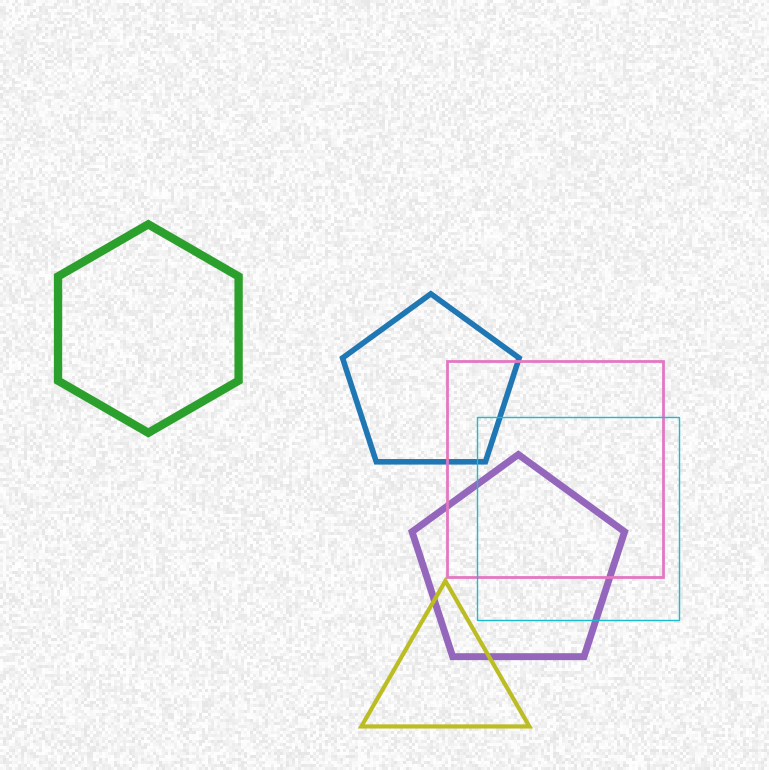[{"shape": "pentagon", "thickness": 2, "radius": 0.6, "center": [0.56, 0.498]}, {"shape": "hexagon", "thickness": 3, "radius": 0.68, "center": [0.193, 0.573]}, {"shape": "pentagon", "thickness": 2.5, "radius": 0.73, "center": [0.673, 0.265]}, {"shape": "square", "thickness": 1, "radius": 0.7, "center": [0.72, 0.391]}, {"shape": "triangle", "thickness": 1.5, "radius": 0.63, "center": [0.578, 0.12]}, {"shape": "square", "thickness": 0.5, "radius": 0.66, "center": [0.751, 0.327]}]